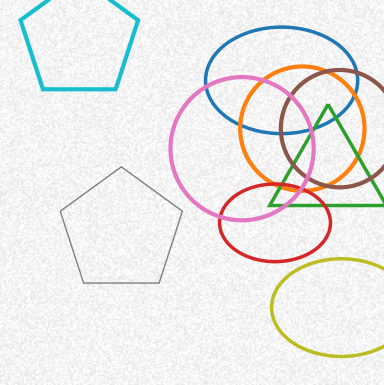[{"shape": "oval", "thickness": 2.5, "radius": 0.99, "center": [0.732, 0.791]}, {"shape": "circle", "thickness": 3, "radius": 0.81, "center": [0.785, 0.666]}, {"shape": "triangle", "thickness": 2.5, "radius": 0.88, "center": [0.852, 0.554]}, {"shape": "oval", "thickness": 2.5, "radius": 0.72, "center": [0.714, 0.421]}, {"shape": "circle", "thickness": 3, "radius": 0.76, "center": [0.882, 0.666]}, {"shape": "circle", "thickness": 3, "radius": 0.93, "center": [0.629, 0.614]}, {"shape": "pentagon", "thickness": 1, "radius": 0.83, "center": [0.315, 0.4]}, {"shape": "oval", "thickness": 2.5, "radius": 0.91, "center": [0.887, 0.201]}, {"shape": "pentagon", "thickness": 3, "radius": 0.8, "center": [0.206, 0.898]}]